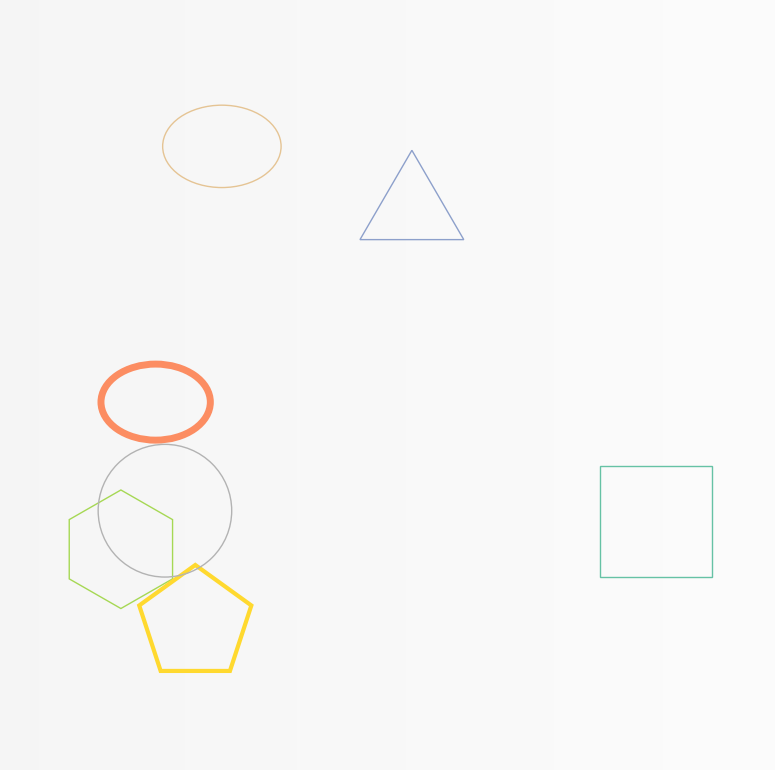[{"shape": "square", "thickness": 0.5, "radius": 0.36, "center": [0.846, 0.322]}, {"shape": "oval", "thickness": 2.5, "radius": 0.35, "center": [0.201, 0.478]}, {"shape": "triangle", "thickness": 0.5, "radius": 0.39, "center": [0.531, 0.727]}, {"shape": "hexagon", "thickness": 0.5, "radius": 0.38, "center": [0.156, 0.287]}, {"shape": "pentagon", "thickness": 1.5, "radius": 0.38, "center": [0.252, 0.19]}, {"shape": "oval", "thickness": 0.5, "radius": 0.38, "center": [0.286, 0.81]}, {"shape": "circle", "thickness": 0.5, "radius": 0.43, "center": [0.213, 0.337]}]